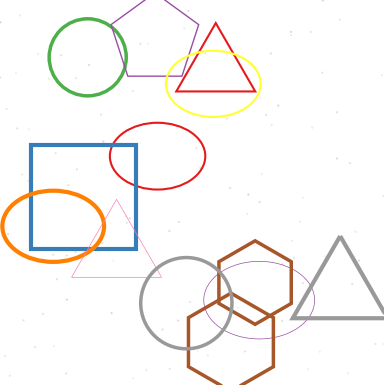[{"shape": "oval", "thickness": 1.5, "radius": 0.62, "center": [0.409, 0.594]}, {"shape": "triangle", "thickness": 1.5, "radius": 0.59, "center": [0.56, 0.822]}, {"shape": "square", "thickness": 3, "radius": 0.68, "center": [0.217, 0.488]}, {"shape": "circle", "thickness": 2.5, "radius": 0.5, "center": [0.228, 0.851]}, {"shape": "pentagon", "thickness": 1, "radius": 0.6, "center": [0.402, 0.899]}, {"shape": "oval", "thickness": 0.5, "radius": 0.72, "center": [0.673, 0.22]}, {"shape": "oval", "thickness": 3, "radius": 0.66, "center": [0.138, 0.412]}, {"shape": "oval", "thickness": 1.5, "radius": 0.61, "center": [0.554, 0.782]}, {"shape": "hexagon", "thickness": 2.5, "radius": 0.64, "center": [0.6, 0.111]}, {"shape": "hexagon", "thickness": 2.5, "radius": 0.54, "center": [0.663, 0.266]}, {"shape": "triangle", "thickness": 0.5, "radius": 0.68, "center": [0.303, 0.347]}, {"shape": "triangle", "thickness": 3, "radius": 0.71, "center": [0.884, 0.245]}, {"shape": "circle", "thickness": 2.5, "radius": 0.59, "center": [0.484, 0.213]}]